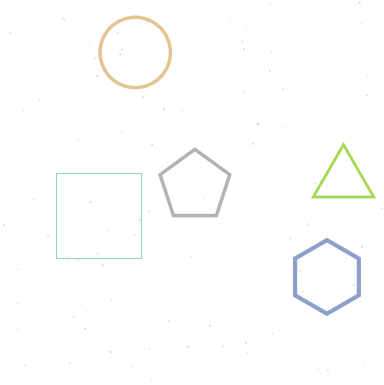[{"shape": "square", "thickness": 0.5, "radius": 0.55, "center": [0.256, 0.441]}, {"shape": "hexagon", "thickness": 3, "radius": 0.48, "center": [0.849, 0.281]}, {"shape": "triangle", "thickness": 2, "radius": 0.45, "center": [0.892, 0.534]}, {"shape": "circle", "thickness": 2.5, "radius": 0.46, "center": [0.351, 0.864]}, {"shape": "pentagon", "thickness": 2.5, "radius": 0.48, "center": [0.506, 0.517]}]